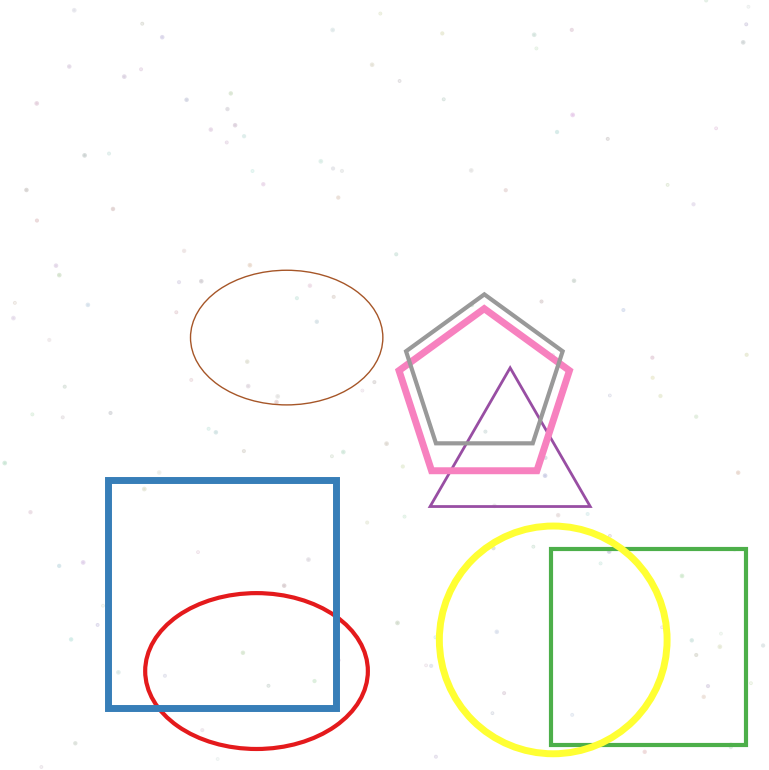[{"shape": "oval", "thickness": 1.5, "radius": 0.72, "center": [0.333, 0.129]}, {"shape": "square", "thickness": 2.5, "radius": 0.74, "center": [0.288, 0.228]}, {"shape": "square", "thickness": 1.5, "radius": 0.63, "center": [0.842, 0.16]}, {"shape": "triangle", "thickness": 1, "radius": 0.6, "center": [0.663, 0.402]}, {"shape": "circle", "thickness": 2.5, "radius": 0.74, "center": [0.718, 0.169]}, {"shape": "oval", "thickness": 0.5, "radius": 0.62, "center": [0.372, 0.562]}, {"shape": "pentagon", "thickness": 2.5, "radius": 0.58, "center": [0.629, 0.483]}, {"shape": "pentagon", "thickness": 1.5, "radius": 0.53, "center": [0.629, 0.511]}]